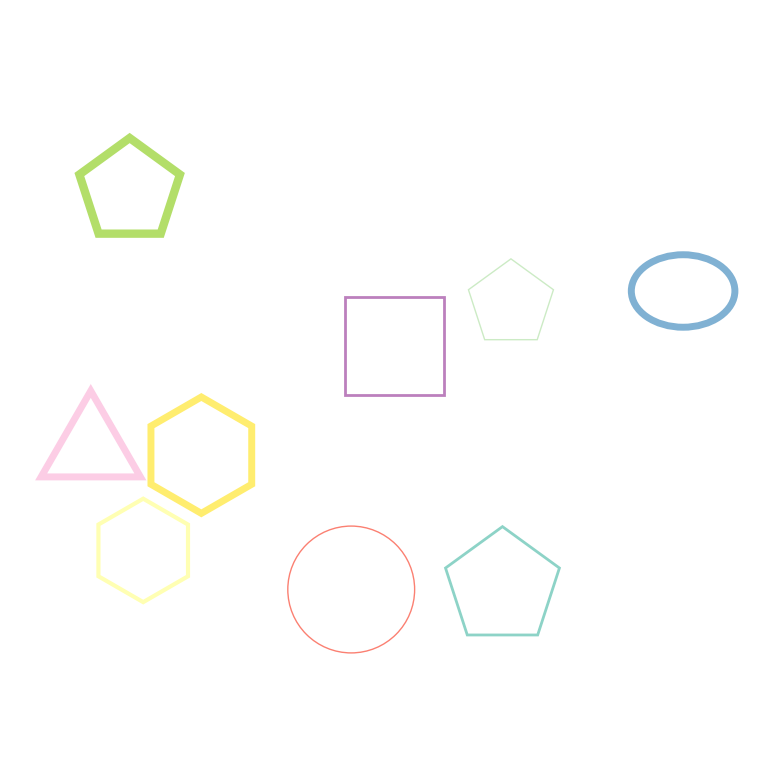[{"shape": "pentagon", "thickness": 1, "radius": 0.39, "center": [0.653, 0.238]}, {"shape": "hexagon", "thickness": 1.5, "radius": 0.34, "center": [0.186, 0.285]}, {"shape": "circle", "thickness": 0.5, "radius": 0.41, "center": [0.456, 0.234]}, {"shape": "oval", "thickness": 2.5, "radius": 0.34, "center": [0.887, 0.622]}, {"shape": "pentagon", "thickness": 3, "radius": 0.34, "center": [0.168, 0.752]}, {"shape": "triangle", "thickness": 2.5, "radius": 0.37, "center": [0.118, 0.418]}, {"shape": "square", "thickness": 1, "radius": 0.32, "center": [0.513, 0.551]}, {"shape": "pentagon", "thickness": 0.5, "radius": 0.29, "center": [0.664, 0.606]}, {"shape": "hexagon", "thickness": 2.5, "radius": 0.38, "center": [0.261, 0.409]}]